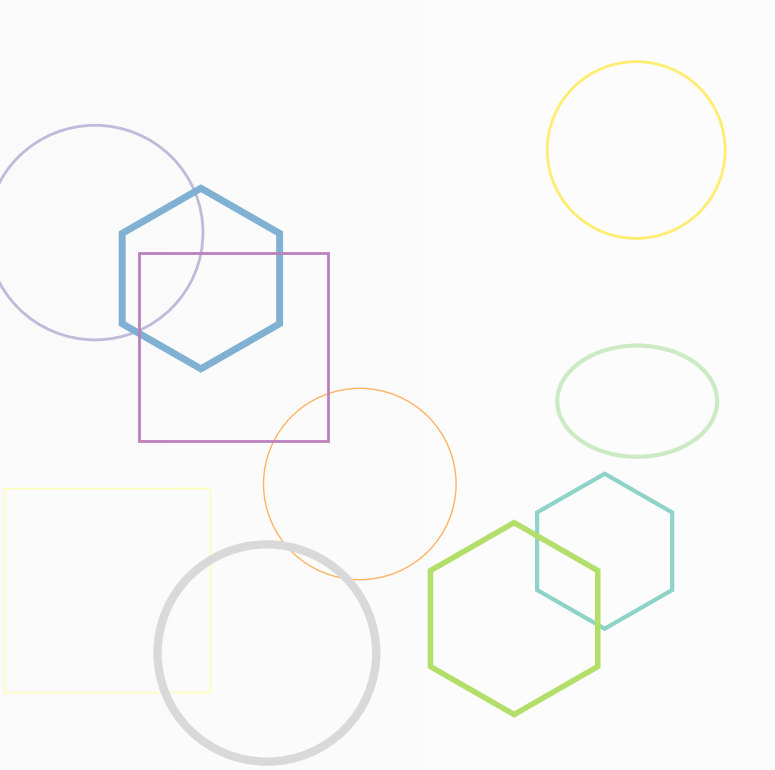[{"shape": "hexagon", "thickness": 1.5, "radius": 0.5, "center": [0.78, 0.284]}, {"shape": "square", "thickness": 0.5, "radius": 0.66, "center": [0.138, 0.234]}, {"shape": "circle", "thickness": 1, "radius": 0.7, "center": [0.123, 0.698]}, {"shape": "hexagon", "thickness": 2.5, "radius": 0.59, "center": [0.259, 0.638]}, {"shape": "circle", "thickness": 0.5, "radius": 0.62, "center": [0.464, 0.371]}, {"shape": "hexagon", "thickness": 2, "radius": 0.62, "center": [0.663, 0.197]}, {"shape": "circle", "thickness": 3, "radius": 0.71, "center": [0.344, 0.152]}, {"shape": "square", "thickness": 1, "radius": 0.61, "center": [0.301, 0.549]}, {"shape": "oval", "thickness": 1.5, "radius": 0.52, "center": [0.822, 0.479]}, {"shape": "circle", "thickness": 1, "radius": 0.57, "center": [0.821, 0.805]}]